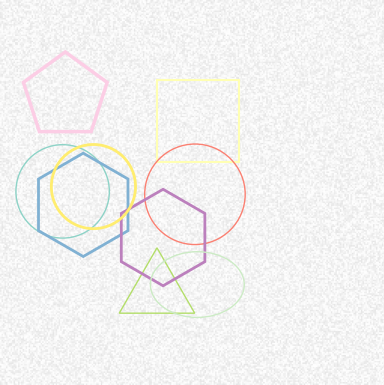[{"shape": "circle", "thickness": 1, "radius": 0.61, "center": [0.163, 0.503]}, {"shape": "square", "thickness": 1.5, "radius": 0.53, "center": [0.514, 0.686]}, {"shape": "circle", "thickness": 1, "radius": 0.65, "center": [0.506, 0.495]}, {"shape": "hexagon", "thickness": 2, "radius": 0.67, "center": [0.216, 0.468]}, {"shape": "triangle", "thickness": 1, "radius": 0.57, "center": [0.408, 0.243]}, {"shape": "pentagon", "thickness": 2.5, "radius": 0.57, "center": [0.17, 0.751]}, {"shape": "hexagon", "thickness": 2, "radius": 0.63, "center": [0.424, 0.383]}, {"shape": "oval", "thickness": 1, "radius": 0.61, "center": [0.513, 0.261]}, {"shape": "circle", "thickness": 2, "radius": 0.55, "center": [0.243, 0.515]}]